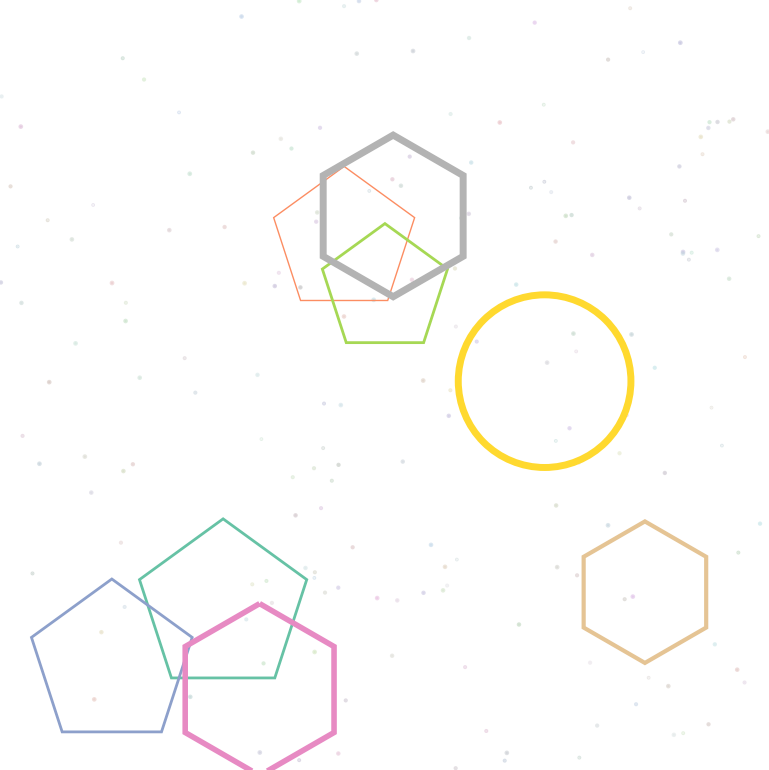[{"shape": "pentagon", "thickness": 1, "radius": 0.57, "center": [0.29, 0.212]}, {"shape": "pentagon", "thickness": 0.5, "radius": 0.48, "center": [0.447, 0.688]}, {"shape": "pentagon", "thickness": 1, "radius": 0.55, "center": [0.145, 0.138]}, {"shape": "hexagon", "thickness": 2, "radius": 0.56, "center": [0.337, 0.104]}, {"shape": "pentagon", "thickness": 1, "radius": 0.43, "center": [0.5, 0.624]}, {"shape": "circle", "thickness": 2.5, "radius": 0.56, "center": [0.707, 0.505]}, {"shape": "hexagon", "thickness": 1.5, "radius": 0.46, "center": [0.838, 0.231]}, {"shape": "hexagon", "thickness": 2.5, "radius": 0.52, "center": [0.511, 0.72]}]